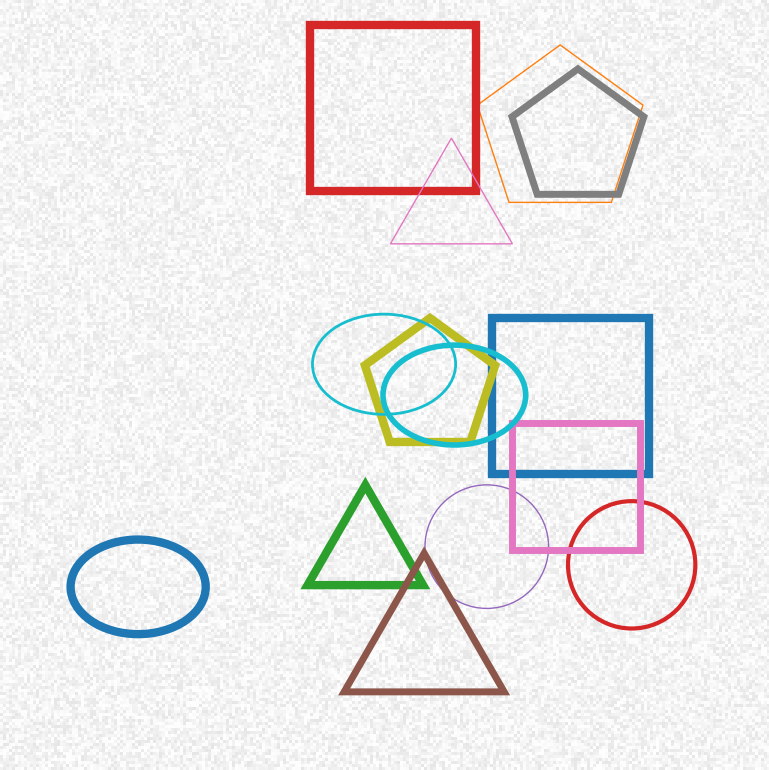[{"shape": "square", "thickness": 3, "radius": 0.51, "center": [0.741, 0.486]}, {"shape": "oval", "thickness": 3, "radius": 0.44, "center": [0.179, 0.238]}, {"shape": "pentagon", "thickness": 0.5, "radius": 0.57, "center": [0.727, 0.829]}, {"shape": "triangle", "thickness": 3, "radius": 0.43, "center": [0.474, 0.283]}, {"shape": "square", "thickness": 3, "radius": 0.54, "center": [0.51, 0.859]}, {"shape": "circle", "thickness": 1.5, "radius": 0.41, "center": [0.82, 0.266]}, {"shape": "circle", "thickness": 0.5, "radius": 0.4, "center": [0.632, 0.29]}, {"shape": "triangle", "thickness": 2.5, "radius": 0.6, "center": [0.551, 0.161]}, {"shape": "square", "thickness": 2.5, "radius": 0.41, "center": [0.748, 0.368]}, {"shape": "triangle", "thickness": 0.5, "radius": 0.46, "center": [0.586, 0.729]}, {"shape": "pentagon", "thickness": 2.5, "radius": 0.45, "center": [0.751, 0.82]}, {"shape": "pentagon", "thickness": 3, "radius": 0.44, "center": [0.558, 0.498]}, {"shape": "oval", "thickness": 2, "radius": 0.46, "center": [0.59, 0.487]}, {"shape": "oval", "thickness": 1, "radius": 0.46, "center": [0.499, 0.527]}]